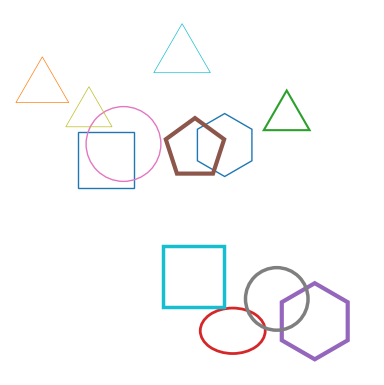[{"shape": "square", "thickness": 1, "radius": 0.37, "center": [0.275, 0.584]}, {"shape": "hexagon", "thickness": 1, "radius": 0.41, "center": [0.584, 0.623]}, {"shape": "triangle", "thickness": 0.5, "radius": 0.4, "center": [0.11, 0.773]}, {"shape": "triangle", "thickness": 1.5, "radius": 0.34, "center": [0.745, 0.696]}, {"shape": "oval", "thickness": 2, "radius": 0.42, "center": [0.605, 0.141]}, {"shape": "hexagon", "thickness": 3, "radius": 0.49, "center": [0.818, 0.166]}, {"shape": "pentagon", "thickness": 3, "radius": 0.4, "center": [0.506, 0.614]}, {"shape": "circle", "thickness": 1, "radius": 0.49, "center": [0.321, 0.626]}, {"shape": "circle", "thickness": 2.5, "radius": 0.41, "center": [0.719, 0.224]}, {"shape": "triangle", "thickness": 0.5, "radius": 0.35, "center": [0.231, 0.705]}, {"shape": "square", "thickness": 2.5, "radius": 0.39, "center": [0.503, 0.282]}, {"shape": "triangle", "thickness": 0.5, "radius": 0.42, "center": [0.473, 0.854]}]